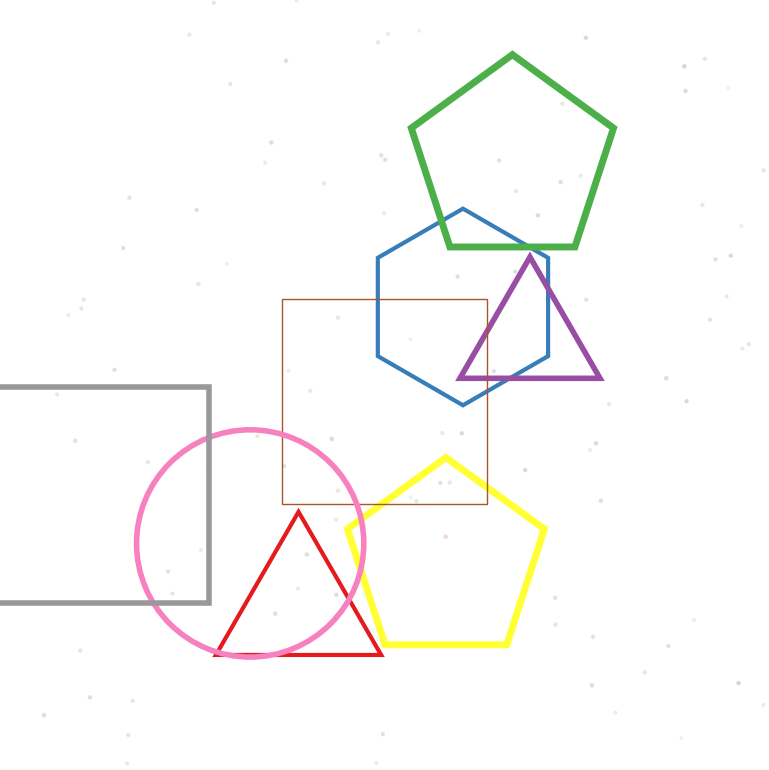[{"shape": "triangle", "thickness": 1.5, "radius": 0.62, "center": [0.388, 0.211]}, {"shape": "hexagon", "thickness": 1.5, "radius": 0.64, "center": [0.601, 0.601]}, {"shape": "pentagon", "thickness": 2.5, "radius": 0.69, "center": [0.665, 0.791]}, {"shape": "triangle", "thickness": 2, "radius": 0.53, "center": [0.688, 0.561]}, {"shape": "pentagon", "thickness": 2.5, "radius": 0.67, "center": [0.579, 0.271]}, {"shape": "square", "thickness": 0.5, "radius": 0.67, "center": [0.5, 0.478]}, {"shape": "circle", "thickness": 2, "radius": 0.74, "center": [0.325, 0.294]}, {"shape": "square", "thickness": 2, "radius": 0.7, "center": [0.131, 0.357]}]